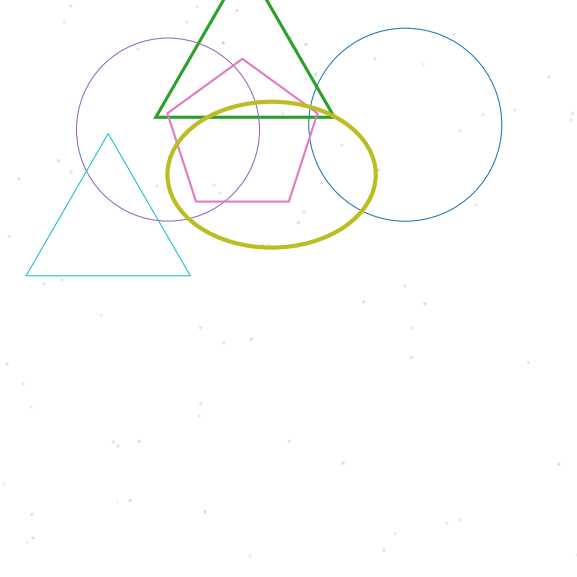[{"shape": "circle", "thickness": 0.5, "radius": 0.84, "center": [0.702, 0.783]}, {"shape": "triangle", "thickness": 1.5, "radius": 0.89, "center": [0.424, 0.885]}, {"shape": "circle", "thickness": 0.5, "radius": 0.79, "center": [0.291, 0.775]}, {"shape": "pentagon", "thickness": 1, "radius": 0.68, "center": [0.42, 0.761]}, {"shape": "oval", "thickness": 2, "radius": 0.9, "center": [0.47, 0.697]}, {"shape": "triangle", "thickness": 0.5, "radius": 0.82, "center": [0.187, 0.604]}]